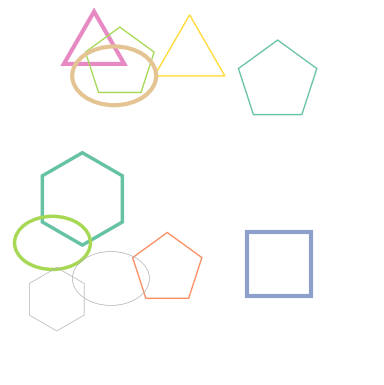[{"shape": "pentagon", "thickness": 1, "radius": 0.54, "center": [0.721, 0.789]}, {"shape": "hexagon", "thickness": 2.5, "radius": 0.6, "center": [0.214, 0.483]}, {"shape": "pentagon", "thickness": 1, "radius": 0.47, "center": [0.434, 0.302]}, {"shape": "square", "thickness": 3, "radius": 0.42, "center": [0.724, 0.315]}, {"shape": "triangle", "thickness": 3, "radius": 0.45, "center": [0.244, 0.879]}, {"shape": "pentagon", "thickness": 1, "radius": 0.47, "center": [0.311, 0.836]}, {"shape": "oval", "thickness": 2.5, "radius": 0.49, "center": [0.136, 0.369]}, {"shape": "triangle", "thickness": 1, "radius": 0.53, "center": [0.493, 0.856]}, {"shape": "oval", "thickness": 3, "radius": 0.54, "center": [0.297, 0.803]}, {"shape": "oval", "thickness": 0.5, "radius": 0.5, "center": [0.288, 0.277]}, {"shape": "hexagon", "thickness": 0.5, "radius": 0.41, "center": [0.147, 0.223]}]